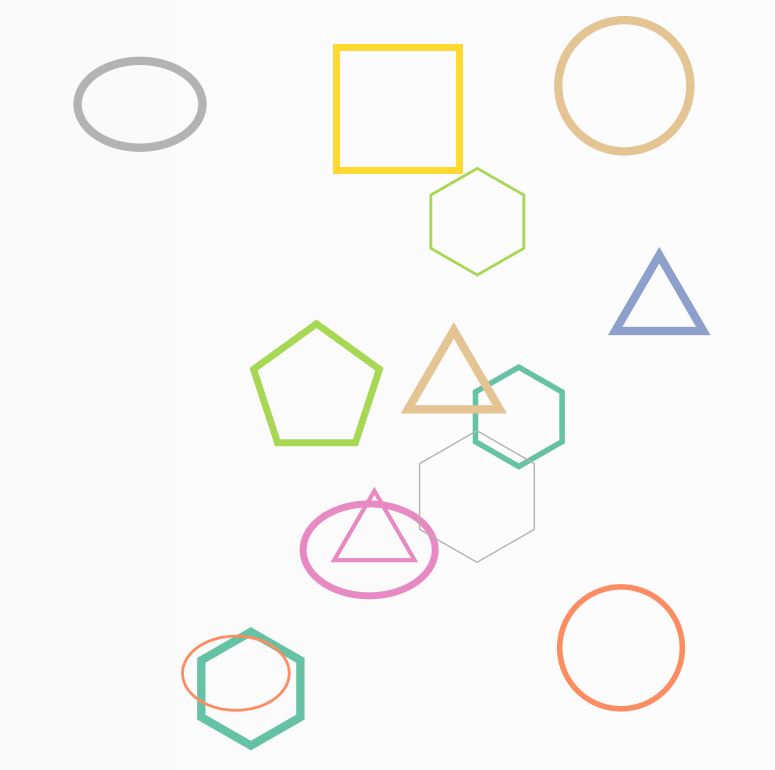[{"shape": "hexagon", "thickness": 3, "radius": 0.37, "center": [0.324, 0.106]}, {"shape": "hexagon", "thickness": 2, "radius": 0.32, "center": [0.669, 0.459]}, {"shape": "circle", "thickness": 2, "radius": 0.4, "center": [0.801, 0.159]}, {"shape": "oval", "thickness": 1, "radius": 0.34, "center": [0.304, 0.126]}, {"shape": "triangle", "thickness": 3, "radius": 0.33, "center": [0.851, 0.603]}, {"shape": "oval", "thickness": 2.5, "radius": 0.43, "center": [0.476, 0.286]}, {"shape": "triangle", "thickness": 1.5, "radius": 0.3, "center": [0.483, 0.302]}, {"shape": "hexagon", "thickness": 1, "radius": 0.35, "center": [0.616, 0.712]}, {"shape": "pentagon", "thickness": 2.5, "radius": 0.43, "center": [0.408, 0.494]}, {"shape": "square", "thickness": 2.5, "radius": 0.4, "center": [0.513, 0.859]}, {"shape": "triangle", "thickness": 3, "radius": 0.34, "center": [0.586, 0.503]}, {"shape": "circle", "thickness": 3, "radius": 0.43, "center": [0.806, 0.889]}, {"shape": "hexagon", "thickness": 0.5, "radius": 0.43, "center": [0.615, 0.355]}, {"shape": "oval", "thickness": 3, "radius": 0.4, "center": [0.181, 0.865]}]